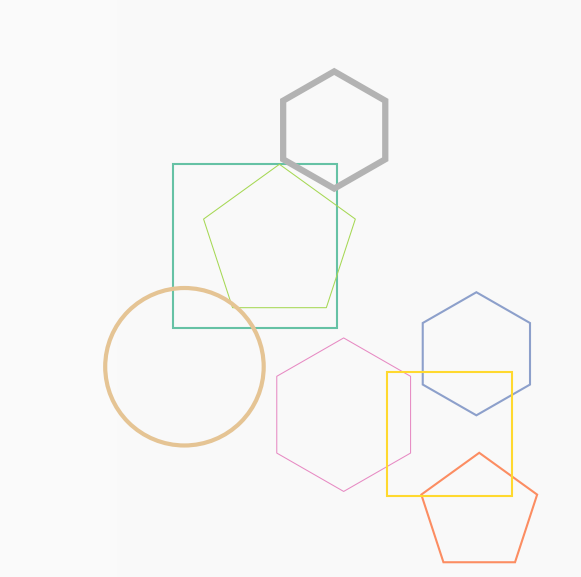[{"shape": "square", "thickness": 1, "radius": 0.71, "center": [0.439, 0.573]}, {"shape": "pentagon", "thickness": 1, "radius": 0.52, "center": [0.824, 0.11]}, {"shape": "hexagon", "thickness": 1, "radius": 0.53, "center": [0.82, 0.387]}, {"shape": "hexagon", "thickness": 0.5, "radius": 0.66, "center": [0.591, 0.281]}, {"shape": "pentagon", "thickness": 0.5, "radius": 0.69, "center": [0.481, 0.577]}, {"shape": "square", "thickness": 1, "radius": 0.54, "center": [0.773, 0.247]}, {"shape": "circle", "thickness": 2, "radius": 0.68, "center": [0.317, 0.364]}, {"shape": "hexagon", "thickness": 3, "radius": 0.51, "center": [0.575, 0.774]}]